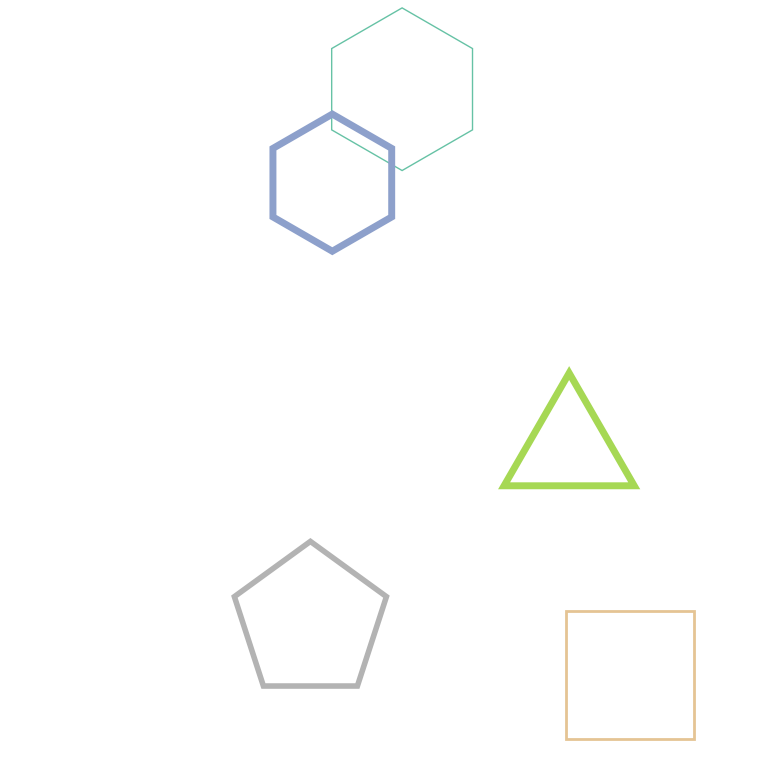[{"shape": "hexagon", "thickness": 0.5, "radius": 0.53, "center": [0.522, 0.884]}, {"shape": "hexagon", "thickness": 2.5, "radius": 0.45, "center": [0.432, 0.763]}, {"shape": "triangle", "thickness": 2.5, "radius": 0.49, "center": [0.739, 0.418]}, {"shape": "square", "thickness": 1, "radius": 0.42, "center": [0.818, 0.123]}, {"shape": "pentagon", "thickness": 2, "radius": 0.52, "center": [0.403, 0.193]}]